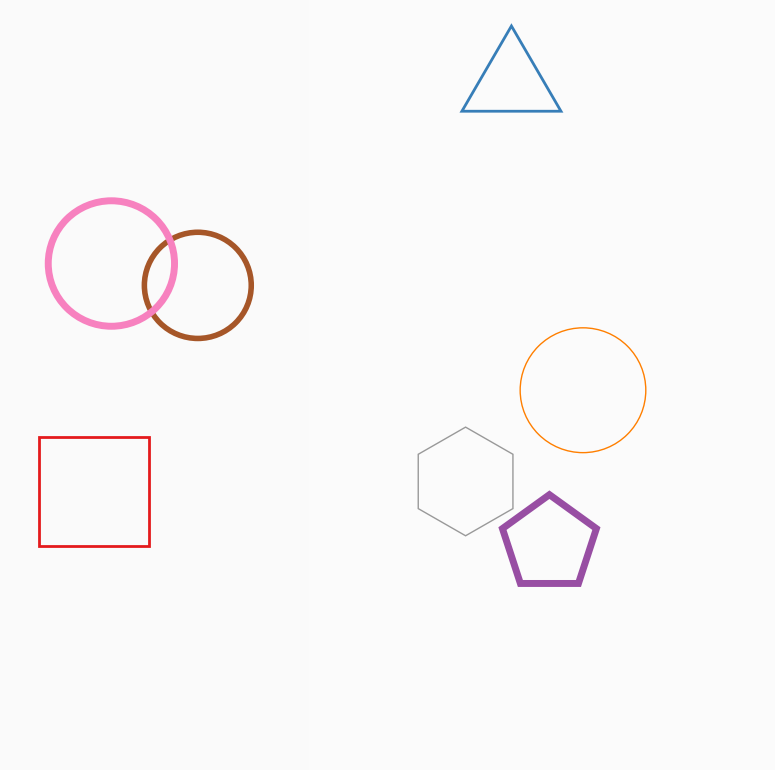[{"shape": "square", "thickness": 1, "radius": 0.35, "center": [0.121, 0.362]}, {"shape": "triangle", "thickness": 1, "radius": 0.37, "center": [0.66, 0.892]}, {"shape": "pentagon", "thickness": 2.5, "radius": 0.32, "center": [0.709, 0.294]}, {"shape": "circle", "thickness": 0.5, "radius": 0.41, "center": [0.752, 0.493]}, {"shape": "circle", "thickness": 2, "radius": 0.34, "center": [0.255, 0.629]}, {"shape": "circle", "thickness": 2.5, "radius": 0.41, "center": [0.144, 0.658]}, {"shape": "hexagon", "thickness": 0.5, "radius": 0.35, "center": [0.601, 0.375]}]